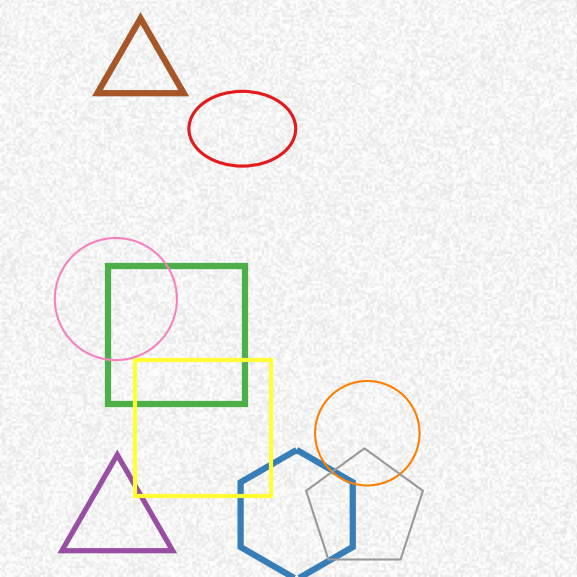[{"shape": "oval", "thickness": 1.5, "radius": 0.46, "center": [0.42, 0.776]}, {"shape": "hexagon", "thickness": 3, "radius": 0.56, "center": [0.514, 0.108]}, {"shape": "square", "thickness": 3, "radius": 0.6, "center": [0.306, 0.419]}, {"shape": "triangle", "thickness": 2.5, "radius": 0.55, "center": [0.203, 0.101]}, {"shape": "circle", "thickness": 1, "radius": 0.45, "center": [0.636, 0.249]}, {"shape": "square", "thickness": 2, "radius": 0.59, "center": [0.351, 0.258]}, {"shape": "triangle", "thickness": 3, "radius": 0.43, "center": [0.243, 0.881]}, {"shape": "circle", "thickness": 1, "radius": 0.53, "center": [0.201, 0.481]}, {"shape": "pentagon", "thickness": 1, "radius": 0.53, "center": [0.631, 0.116]}]